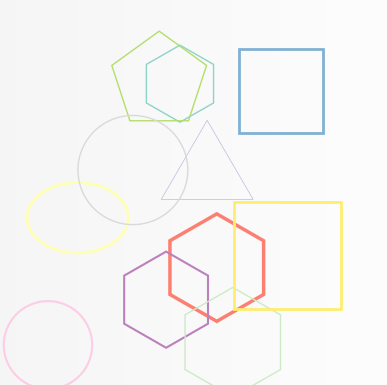[{"shape": "hexagon", "thickness": 1, "radius": 0.5, "center": [0.464, 0.783]}, {"shape": "oval", "thickness": 2, "radius": 0.65, "center": [0.2, 0.435]}, {"shape": "triangle", "thickness": 0.5, "radius": 0.68, "center": [0.535, 0.55]}, {"shape": "hexagon", "thickness": 2.5, "radius": 0.7, "center": [0.559, 0.305]}, {"shape": "square", "thickness": 2, "radius": 0.54, "center": [0.725, 0.763]}, {"shape": "pentagon", "thickness": 1, "radius": 0.64, "center": [0.411, 0.79]}, {"shape": "circle", "thickness": 1.5, "radius": 0.57, "center": [0.124, 0.104]}, {"shape": "circle", "thickness": 1, "radius": 0.71, "center": [0.343, 0.558]}, {"shape": "hexagon", "thickness": 1.5, "radius": 0.62, "center": [0.429, 0.222]}, {"shape": "hexagon", "thickness": 1, "radius": 0.71, "center": [0.601, 0.111]}, {"shape": "square", "thickness": 2, "radius": 0.69, "center": [0.741, 0.336]}]